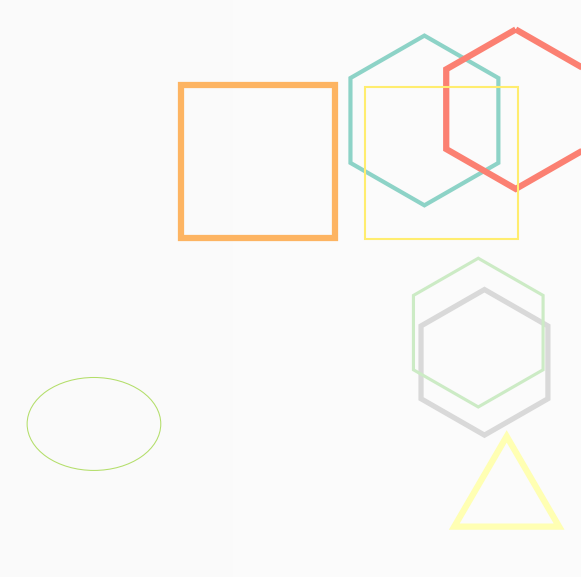[{"shape": "hexagon", "thickness": 2, "radius": 0.73, "center": [0.73, 0.791]}, {"shape": "triangle", "thickness": 3, "radius": 0.52, "center": [0.872, 0.139]}, {"shape": "hexagon", "thickness": 3, "radius": 0.69, "center": [0.887, 0.81]}, {"shape": "square", "thickness": 3, "radius": 0.66, "center": [0.444, 0.72]}, {"shape": "oval", "thickness": 0.5, "radius": 0.57, "center": [0.162, 0.265]}, {"shape": "hexagon", "thickness": 2.5, "radius": 0.63, "center": [0.833, 0.372]}, {"shape": "hexagon", "thickness": 1.5, "radius": 0.64, "center": [0.823, 0.423]}, {"shape": "square", "thickness": 1, "radius": 0.66, "center": [0.759, 0.717]}]